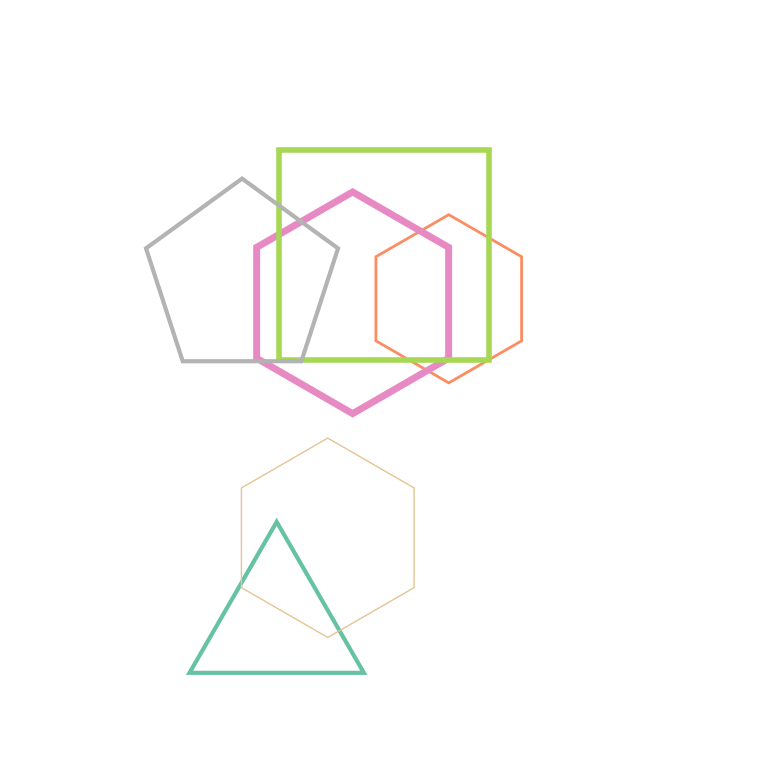[{"shape": "triangle", "thickness": 1.5, "radius": 0.65, "center": [0.359, 0.192]}, {"shape": "hexagon", "thickness": 1, "radius": 0.55, "center": [0.583, 0.612]}, {"shape": "hexagon", "thickness": 2.5, "radius": 0.72, "center": [0.458, 0.607]}, {"shape": "square", "thickness": 2, "radius": 0.68, "center": [0.499, 0.669]}, {"shape": "hexagon", "thickness": 0.5, "radius": 0.65, "center": [0.426, 0.302]}, {"shape": "pentagon", "thickness": 1.5, "radius": 0.66, "center": [0.314, 0.637]}]